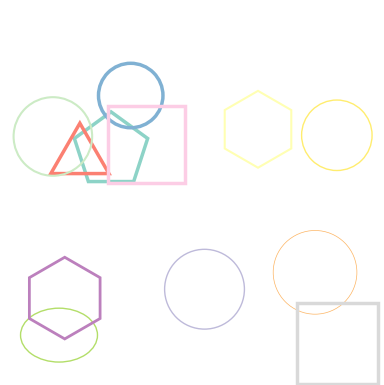[{"shape": "pentagon", "thickness": 2.5, "radius": 0.5, "center": [0.288, 0.609]}, {"shape": "hexagon", "thickness": 1.5, "radius": 0.5, "center": [0.67, 0.664]}, {"shape": "circle", "thickness": 1, "radius": 0.52, "center": [0.531, 0.249]}, {"shape": "triangle", "thickness": 2.5, "radius": 0.44, "center": [0.207, 0.593]}, {"shape": "circle", "thickness": 2.5, "radius": 0.42, "center": [0.34, 0.752]}, {"shape": "circle", "thickness": 0.5, "radius": 0.54, "center": [0.818, 0.293]}, {"shape": "oval", "thickness": 1, "radius": 0.5, "center": [0.153, 0.13]}, {"shape": "square", "thickness": 2.5, "radius": 0.5, "center": [0.381, 0.624]}, {"shape": "square", "thickness": 2.5, "radius": 0.53, "center": [0.877, 0.107]}, {"shape": "hexagon", "thickness": 2, "radius": 0.53, "center": [0.168, 0.226]}, {"shape": "circle", "thickness": 1.5, "radius": 0.51, "center": [0.137, 0.646]}, {"shape": "circle", "thickness": 1, "radius": 0.46, "center": [0.875, 0.649]}]